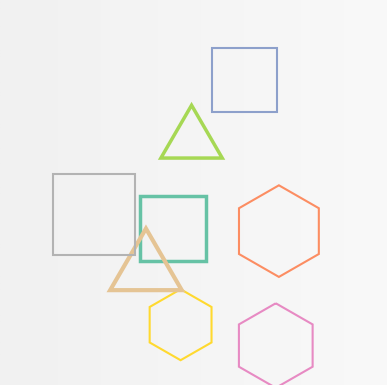[{"shape": "square", "thickness": 2.5, "radius": 0.42, "center": [0.446, 0.407]}, {"shape": "hexagon", "thickness": 1.5, "radius": 0.59, "center": [0.72, 0.4]}, {"shape": "square", "thickness": 1.5, "radius": 0.42, "center": [0.63, 0.792]}, {"shape": "hexagon", "thickness": 1.5, "radius": 0.55, "center": [0.712, 0.102]}, {"shape": "triangle", "thickness": 2.5, "radius": 0.46, "center": [0.494, 0.635]}, {"shape": "hexagon", "thickness": 1.5, "radius": 0.46, "center": [0.466, 0.157]}, {"shape": "triangle", "thickness": 3, "radius": 0.53, "center": [0.377, 0.3]}, {"shape": "square", "thickness": 1.5, "radius": 0.53, "center": [0.243, 0.443]}]